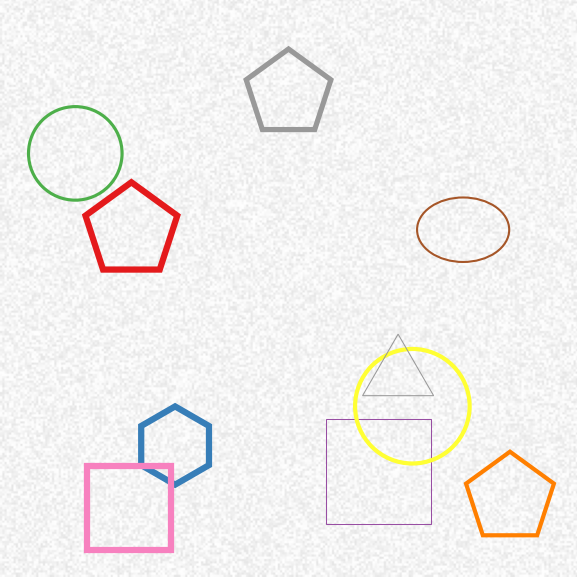[{"shape": "pentagon", "thickness": 3, "radius": 0.42, "center": [0.227, 0.6]}, {"shape": "hexagon", "thickness": 3, "radius": 0.34, "center": [0.303, 0.228]}, {"shape": "circle", "thickness": 1.5, "radius": 0.41, "center": [0.13, 0.734]}, {"shape": "square", "thickness": 0.5, "radius": 0.45, "center": [0.655, 0.183]}, {"shape": "pentagon", "thickness": 2, "radius": 0.4, "center": [0.883, 0.137]}, {"shape": "circle", "thickness": 2, "radius": 0.5, "center": [0.714, 0.296]}, {"shape": "oval", "thickness": 1, "radius": 0.4, "center": [0.802, 0.601]}, {"shape": "square", "thickness": 3, "radius": 0.36, "center": [0.223, 0.12]}, {"shape": "pentagon", "thickness": 2.5, "radius": 0.39, "center": [0.5, 0.837]}, {"shape": "triangle", "thickness": 0.5, "radius": 0.36, "center": [0.689, 0.349]}]